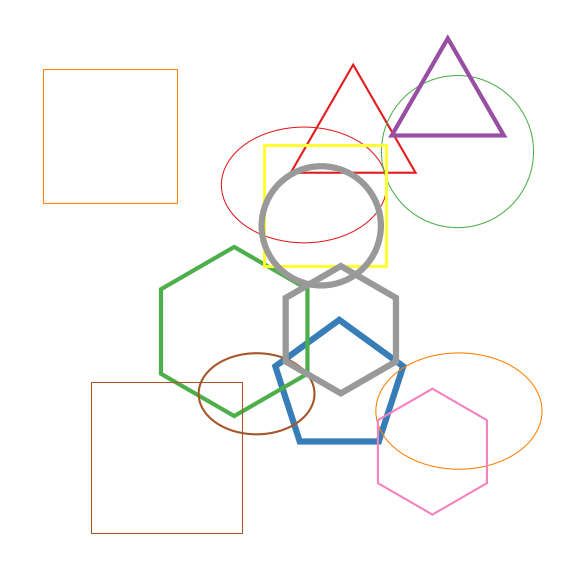[{"shape": "oval", "thickness": 0.5, "radius": 0.72, "center": [0.527, 0.679]}, {"shape": "triangle", "thickness": 1, "radius": 0.62, "center": [0.612, 0.762]}, {"shape": "pentagon", "thickness": 3, "radius": 0.58, "center": [0.587, 0.329]}, {"shape": "hexagon", "thickness": 2, "radius": 0.73, "center": [0.406, 0.425]}, {"shape": "circle", "thickness": 0.5, "radius": 0.66, "center": [0.792, 0.737]}, {"shape": "triangle", "thickness": 2, "radius": 0.56, "center": [0.775, 0.821]}, {"shape": "oval", "thickness": 0.5, "radius": 0.72, "center": [0.795, 0.287]}, {"shape": "square", "thickness": 0.5, "radius": 0.58, "center": [0.19, 0.764]}, {"shape": "square", "thickness": 1.5, "radius": 0.53, "center": [0.563, 0.643]}, {"shape": "square", "thickness": 0.5, "radius": 0.65, "center": [0.289, 0.207]}, {"shape": "oval", "thickness": 1, "radius": 0.5, "center": [0.444, 0.317]}, {"shape": "hexagon", "thickness": 1, "radius": 0.55, "center": [0.749, 0.217]}, {"shape": "circle", "thickness": 3, "radius": 0.52, "center": [0.556, 0.608]}, {"shape": "hexagon", "thickness": 3, "radius": 0.55, "center": [0.59, 0.428]}]